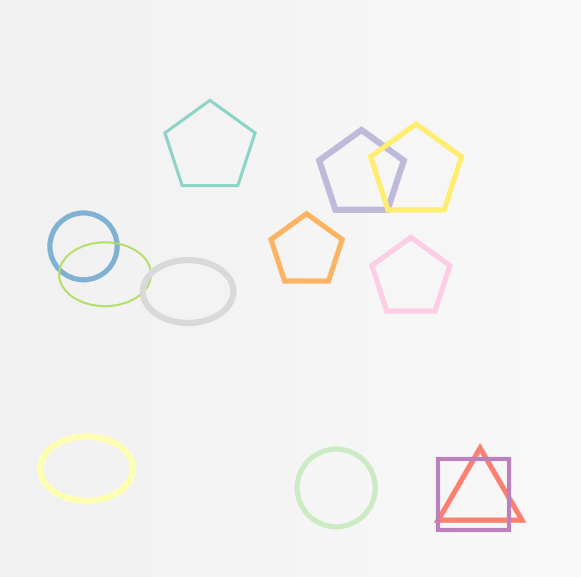[{"shape": "pentagon", "thickness": 1.5, "radius": 0.41, "center": [0.361, 0.744]}, {"shape": "oval", "thickness": 3, "radius": 0.4, "center": [0.149, 0.188]}, {"shape": "pentagon", "thickness": 3, "radius": 0.38, "center": [0.622, 0.698]}, {"shape": "triangle", "thickness": 2.5, "radius": 0.42, "center": [0.826, 0.14]}, {"shape": "circle", "thickness": 2.5, "radius": 0.29, "center": [0.144, 0.572]}, {"shape": "pentagon", "thickness": 2.5, "radius": 0.32, "center": [0.527, 0.565]}, {"shape": "oval", "thickness": 1, "radius": 0.4, "center": [0.181, 0.524]}, {"shape": "pentagon", "thickness": 2.5, "radius": 0.35, "center": [0.707, 0.518]}, {"shape": "oval", "thickness": 3, "radius": 0.39, "center": [0.324, 0.494]}, {"shape": "square", "thickness": 2, "radius": 0.31, "center": [0.815, 0.143]}, {"shape": "circle", "thickness": 2.5, "radius": 0.34, "center": [0.578, 0.154]}, {"shape": "pentagon", "thickness": 2.5, "radius": 0.41, "center": [0.716, 0.702]}]